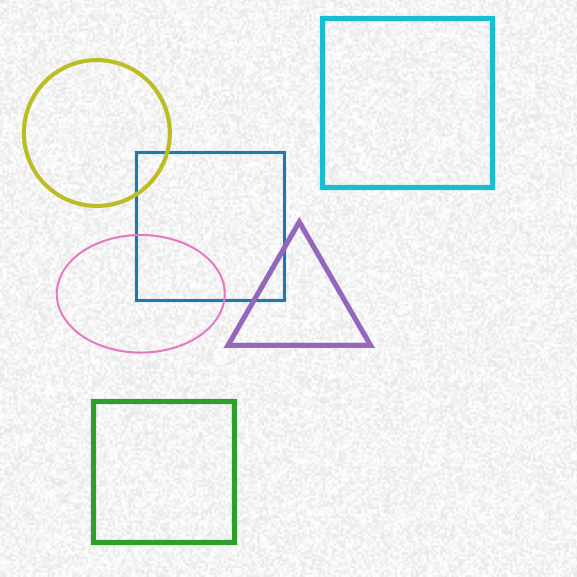[{"shape": "square", "thickness": 1.5, "radius": 0.64, "center": [0.364, 0.608]}, {"shape": "square", "thickness": 2.5, "radius": 0.61, "center": [0.283, 0.183]}, {"shape": "triangle", "thickness": 2.5, "radius": 0.71, "center": [0.518, 0.472]}, {"shape": "oval", "thickness": 1, "radius": 0.73, "center": [0.244, 0.49]}, {"shape": "circle", "thickness": 2, "radius": 0.63, "center": [0.168, 0.769]}, {"shape": "square", "thickness": 2.5, "radius": 0.73, "center": [0.705, 0.821]}]